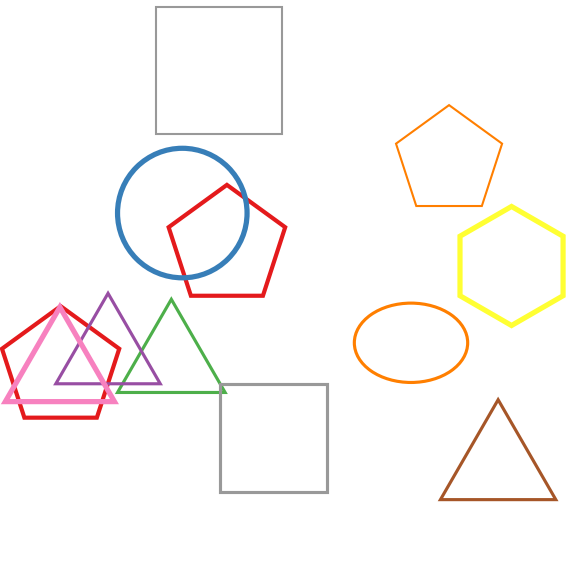[{"shape": "pentagon", "thickness": 2, "radius": 0.53, "center": [0.393, 0.573]}, {"shape": "pentagon", "thickness": 2, "radius": 0.53, "center": [0.105, 0.362]}, {"shape": "circle", "thickness": 2.5, "radius": 0.56, "center": [0.316, 0.63]}, {"shape": "triangle", "thickness": 1.5, "radius": 0.54, "center": [0.297, 0.373]}, {"shape": "triangle", "thickness": 1.5, "radius": 0.52, "center": [0.187, 0.387]}, {"shape": "pentagon", "thickness": 1, "radius": 0.48, "center": [0.778, 0.721]}, {"shape": "oval", "thickness": 1.5, "radius": 0.49, "center": [0.712, 0.406]}, {"shape": "hexagon", "thickness": 2.5, "radius": 0.52, "center": [0.886, 0.539]}, {"shape": "triangle", "thickness": 1.5, "radius": 0.58, "center": [0.863, 0.192]}, {"shape": "triangle", "thickness": 2.5, "radius": 0.55, "center": [0.104, 0.358]}, {"shape": "square", "thickness": 1, "radius": 0.55, "center": [0.379, 0.877]}, {"shape": "square", "thickness": 1.5, "radius": 0.47, "center": [0.474, 0.241]}]